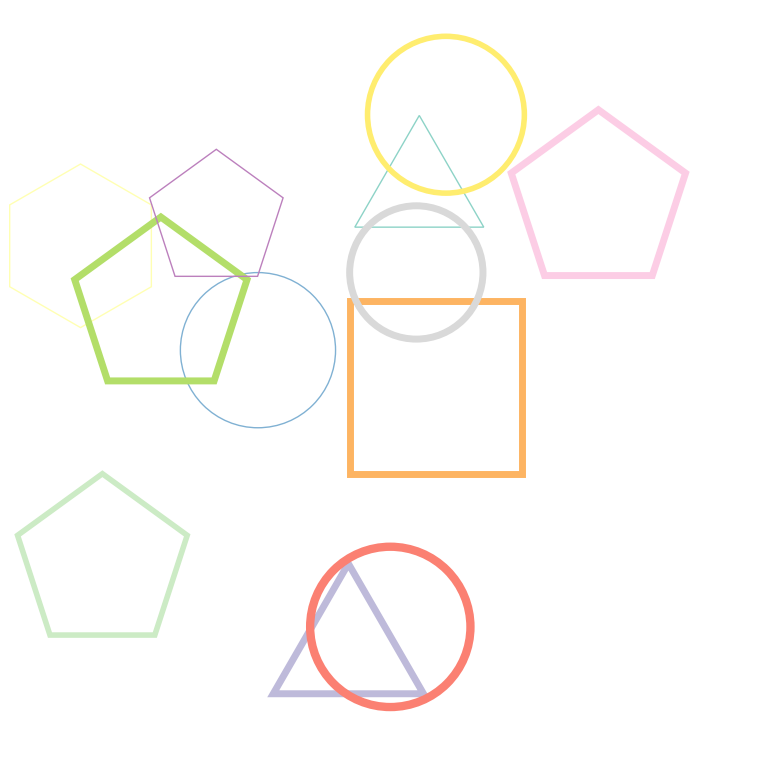[{"shape": "triangle", "thickness": 0.5, "radius": 0.48, "center": [0.545, 0.753]}, {"shape": "hexagon", "thickness": 0.5, "radius": 0.53, "center": [0.105, 0.681]}, {"shape": "triangle", "thickness": 2.5, "radius": 0.56, "center": [0.452, 0.155]}, {"shape": "circle", "thickness": 3, "radius": 0.52, "center": [0.507, 0.186]}, {"shape": "circle", "thickness": 0.5, "radius": 0.5, "center": [0.335, 0.545]}, {"shape": "square", "thickness": 2.5, "radius": 0.56, "center": [0.566, 0.497]}, {"shape": "pentagon", "thickness": 2.5, "radius": 0.59, "center": [0.209, 0.6]}, {"shape": "pentagon", "thickness": 2.5, "radius": 0.6, "center": [0.777, 0.738]}, {"shape": "circle", "thickness": 2.5, "radius": 0.43, "center": [0.541, 0.646]}, {"shape": "pentagon", "thickness": 0.5, "radius": 0.46, "center": [0.281, 0.715]}, {"shape": "pentagon", "thickness": 2, "radius": 0.58, "center": [0.133, 0.269]}, {"shape": "circle", "thickness": 2, "radius": 0.51, "center": [0.579, 0.851]}]